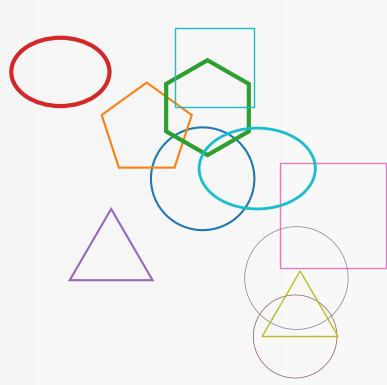[{"shape": "circle", "thickness": 1.5, "radius": 0.67, "center": [0.523, 0.536]}, {"shape": "pentagon", "thickness": 1.5, "radius": 0.61, "center": [0.379, 0.663]}, {"shape": "hexagon", "thickness": 3, "radius": 0.62, "center": [0.535, 0.72]}, {"shape": "oval", "thickness": 3, "radius": 0.63, "center": [0.156, 0.813]}, {"shape": "triangle", "thickness": 1.5, "radius": 0.62, "center": [0.287, 0.334]}, {"shape": "circle", "thickness": 0.5, "radius": 0.54, "center": [0.762, 0.126]}, {"shape": "square", "thickness": 1, "radius": 0.68, "center": [0.861, 0.441]}, {"shape": "circle", "thickness": 0.5, "radius": 0.67, "center": [0.765, 0.278]}, {"shape": "triangle", "thickness": 1, "radius": 0.57, "center": [0.775, 0.183]}, {"shape": "oval", "thickness": 2, "radius": 0.75, "center": [0.664, 0.562]}, {"shape": "square", "thickness": 1, "radius": 0.51, "center": [0.555, 0.825]}]